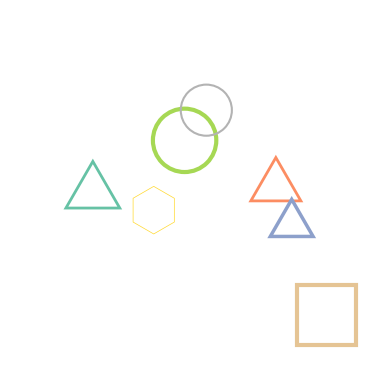[{"shape": "triangle", "thickness": 2, "radius": 0.4, "center": [0.241, 0.5]}, {"shape": "triangle", "thickness": 2, "radius": 0.38, "center": [0.716, 0.516]}, {"shape": "triangle", "thickness": 2.5, "radius": 0.32, "center": [0.758, 0.418]}, {"shape": "circle", "thickness": 3, "radius": 0.41, "center": [0.479, 0.635]}, {"shape": "hexagon", "thickness": 0.5, "radius": 0.31, "center": [0.399, 0.454]}, {"shape": "square", "thickness": 3, "radius": 0.38, "center": [0.849, 0.182]}, {"shape": "circle", "thickness": 1.5, "radius": 0.33, "center": [0.536, 0.714]}]